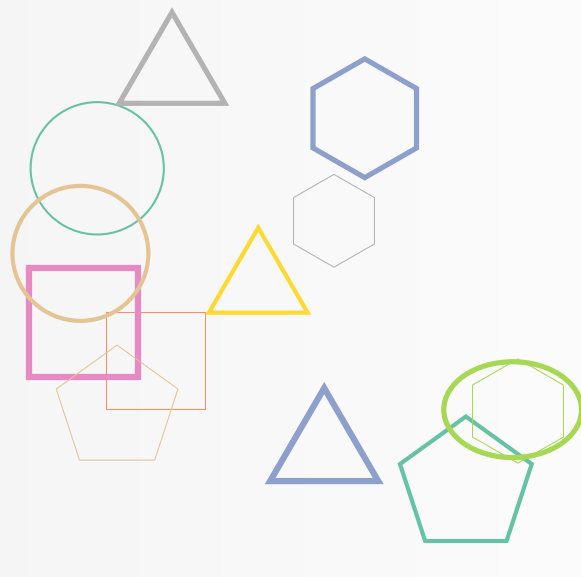[{"shape": "pentagon", "thickness": 2, "radius": 0.6, "center": [0.801, 0.159]}, {"shape": "circle", "thickness": 1, "radius": 0.57, "center": [0.167, 0.708]}, {"shape": "square", "thickness": 0.5, "radius": 0.42, "center": [0.268, 0.375]}, {"shape": "triangle", "thickness": 3, "radius": 0.54, "center": [0.558, 0.22]}, {"shape": "hexagon", "thickness": 2.5, "radius": 0.51, "center": [0.628, 0.794]}, {"shape": "square", "thickness": 3, "radius": 0.47, "center": [0.144, 0.44]}, {"shape": "hexagon", "thickness": 0.5, "radius": 0.45, "center": [0.891, 0.287]}, {"shape": "oval", "thickness": 2.5, "radius": 0.59, "center": [0.882, 0.29]}, {"shape": "triangle", "thickness": 2, "radius": 0.49, "center": [0.444, 0.507]}, {"shape": "circle", "thickness": 2, "radius": 0.58, "center": [0.138, 0.56]}, {"shape": "pentagon", "thickness": 0.5, "radius": 0.55, "center": [0.201, 0.291]}, {"shape": "triangle", "thickness": 2.5, "radius": 0.53, "center": [0.296, 0.873]}, {"shape": "hexagon", "thickness": 0.5, "radius": 0.4, "center": [0.575, 0.617]}]